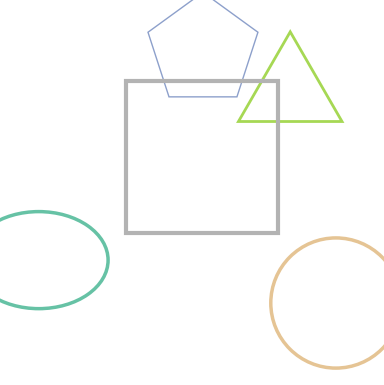[{"shape": "oval", "thickness": 2.5, "radius": 0.9, "center": [0.101, 0.324]}, {"shape": "pentagon", "thickness": 1, "radius": 0.75, "center": [0.527, 0.87]}, {"shape": "triangle", "thickness": 2, "radius": 0.78, "center": [0.754, 0.762]}, {"shape": "circle", "thickness": 2.5, "radius": 0.85, "center": [0.872, 0.213]}, {"shape": "square", "thickness": 3, "radius": 0.99, "center": [0.525, 0.592]}]